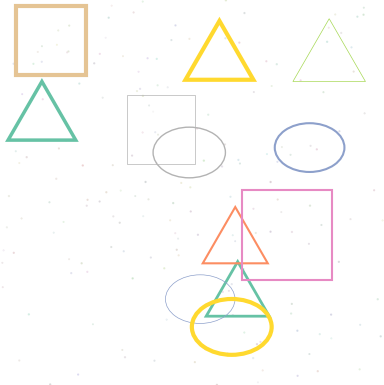[{"shape": "triangle", "thickness": 2.5, "radius": 0.51, "center": [0.109, 0.687]}, {"shape": "triangle", "thickness": 2, "radius": 0.47, "center": [0.617, 0.226]}, {"shape": "triangle", "thickness": 1.5, "radius": 0.49, "center": [0.611, 0.365]}, {"shape": "oval", "thickness": 0.5, "radius": 0.45, "center": [0.52, 0.223]}, {"shape": "oval", "thickness": 1.5, "radius": 0.45, "center": [0.804, 0.617]}, {"shape": "square", "thickness": 1.5, "radius": 0.58, "center": [0.746, 0.389]}, {"shape": "triangle", "thickness": 0.5, "radius": 0.54, "center": [0.855, 0.843]}, {"shape": "triangle", "thickness": 3, "radius": 0.51, "center": [0.57, 0.844]}, {"shape": "oval", "thickness": 3, "radius": 0.52, "center": [0.602, 0.151]}, {"shape": "square", "thickness": 3, "radius": 0.45, "center": [0.132, 0.894]}, {"shape": "oval", "thickness": 1, "radius": 0.47, "center": [0.492, 0.604]}, {"shape": "square", "thickness": 0.5, "radius": 0.45, "center": [0.418, 0.663]}]